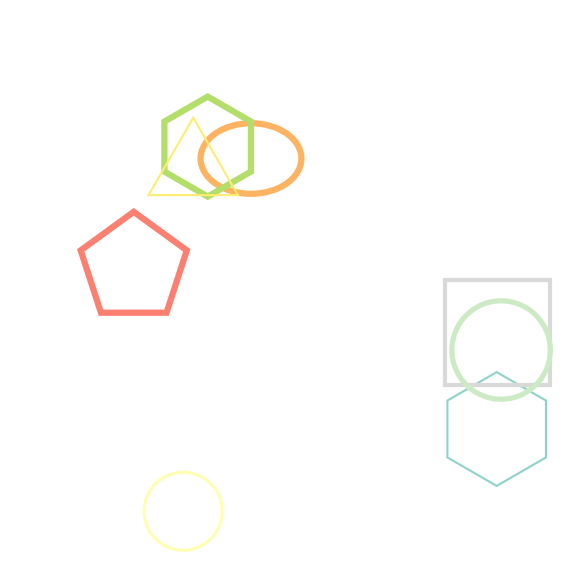[{"shape": "hexagon", "thickness": 1, "radius": 0.49, "center": [0.86, 0.256]}, {"shape": "circle", "thickness": 1.5, "radius": 0.34, "center": [0.317, 0.114]}, {"shape": "pentagon", "thickness": 3, "radius": 0.48, "center": [0.232, 0.536]}, {"shape": "oval", "thickness": 3, "radius": 0.44, "center": [0.435, 0.725]}, {"shape": "hexagon", "thickness": 3, "radius": 0.43, "center": [0.36, 0.745]}, {"shape": "square", "thickness": 2, "radius": 0.45, "center": [0.862, 0.423]}, {"shape": "circle", "thickness": 2.5, "radius": 0.43, "center": [0.868, 0.393]}, {"shape": "triangle", "thickness": 1, "radius": 0.45, "center": [0.335, 0.706]}]